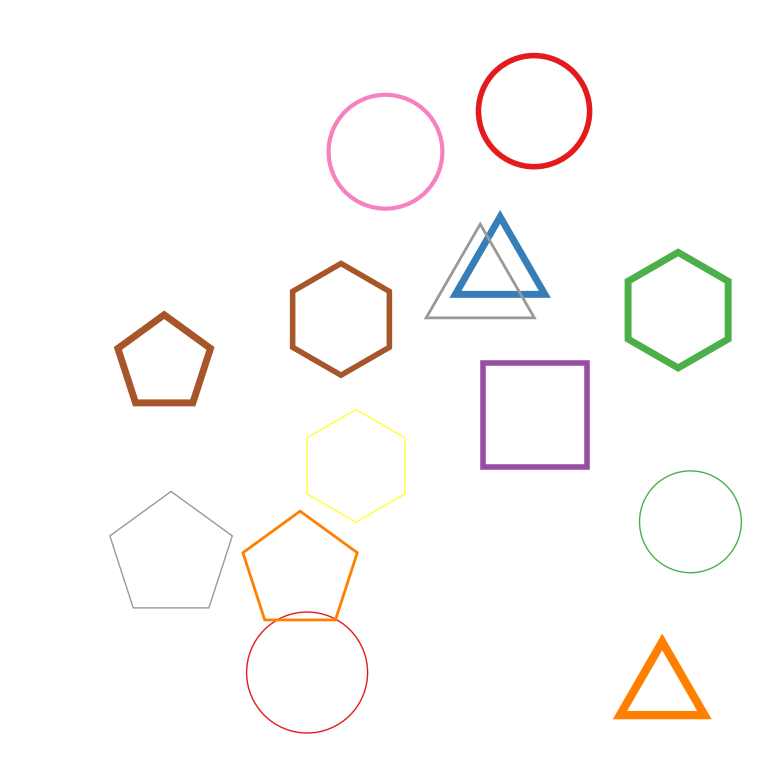[{"shape": "circle", "thickness": 2, "radius": 0.36, "center": [0.694, 0.856]}, {"shape": "circle", "thickness": 0.5, "radius": 0.39, "center": [0.399, 0.127]}, {"shape": "triangle", "thickness": 2.5, "radius": 0.34, "center": [0.65, 0.651]}, {"shape": "hexagon", "thickness": 2.5, "radius": 0.38, "center": [0.881, 0.597]}, {"shape": "circle", "thickness": 0.5, "radius": 0.33, "center": [0.897, 0.322]}, {"shape": "square", "thickness": 2, "radius": 0.34, "center": [0.695, 0.461]}, {"shape": "pentagon", "thickness": 1, "radius": 0.39, "center": [0.39, 0.258]}, {"shape": "triangle", "thickness": 3, "radius": 0.32, "center": [0.86, 0.103]}, {"shape": "hexagon", "thickness": 0.5, "radius": 0.37, "center": [0.462, 0.395]}, {"shape": "pentagon", "thickness": 2.5, "radius": 0.32, "center": [0.213, 0.528]}, {"shape": "hexagon", "thickness": 2, "radius": 0.36, "center": [0.443, 0.585]}, {"shape": "circle", "thickness": 1.5, "radius": 0.37, "center": [0.501, 0.803]}, {"shape": "pentagon", "thickness": 0.5, "radius": 0.42, "center": [0.222, 0.278]}, {"shape": "triangle", "thickness": 1, "radius": 0.41, "center": [0.624, 0.628]}]